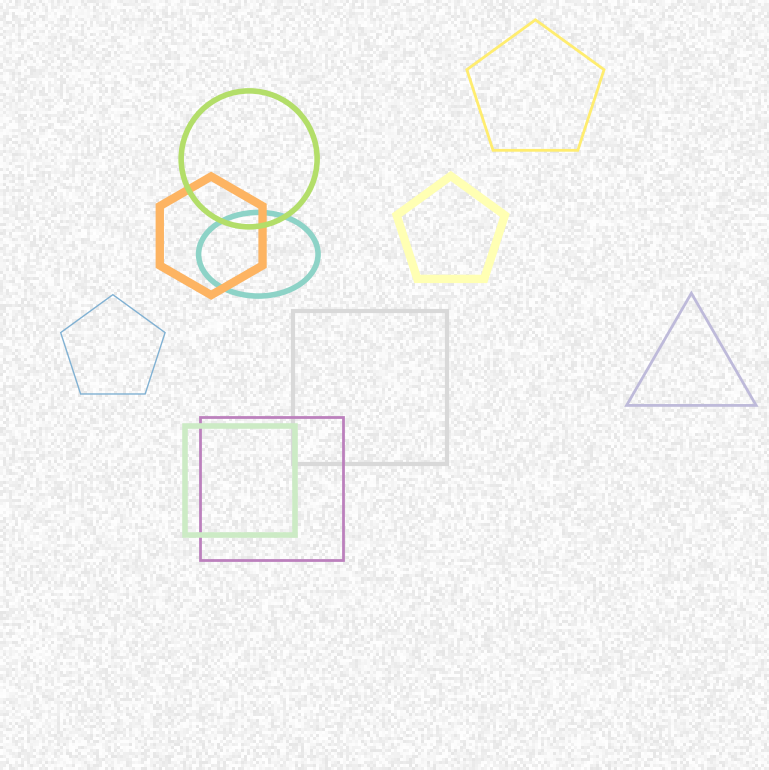[{"shape": "oval", "thickness": 2, "radius": 0.39, "center": [0.335, 0.67]}, {"shape": "pentagon", "thickness": 3, "radius": 0.37, "center": [0.585, 0.698]}, {"shape": "triangle", "thickness": 1, "radius": 0.49, "center": [0.898, 0.522]}, {"shape": "pentagon", "thickness": 0.5, "radius": 0.36, "center": [0.147, 0.546]}, {"shape": "hexagon", "thickness": 3, "radius": 0.39, "center": [0.274, 0.694]}, {"shape": "circle", "thickness": 2, "radius": 0.44, "center": [0.324, 0.794]}, {"shape": "square", "thickness": 1.5, "radius": 0.5, "center": [0.481, 0.497]}, {"shape": "square", "thickness": 1, "radius": 0.46, "center": [0.352, 0.365]}, {"shape": "square", "thickness": 2, "radius": 0.35, "center": [0.312, 0.376]}, {"shape": "pentagon", "thickness": 1, "radius": 0.47, "center": [0.695, 0.881]}]